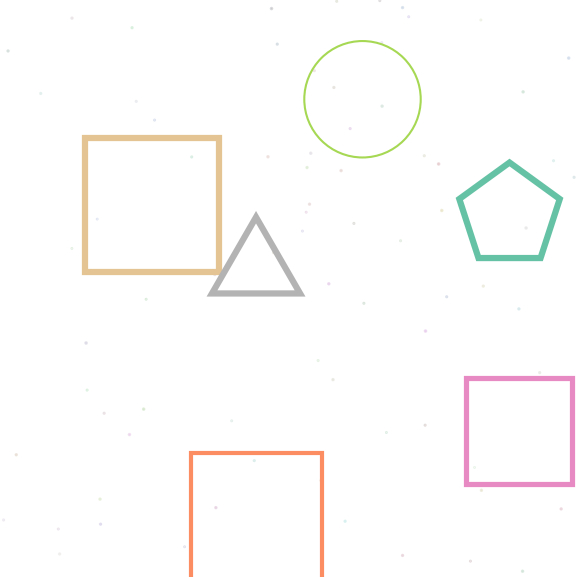[{"shape": "pentagon", "thickness": 3, "radius": 0.46, "center": [0.882, 0.626]}, {"shape": "square", "thickness": 2, "radius": 0.57, "center": [0.444, 0.101]}, {"shape": "square", "thickness": 2.5, "radius": 0.46, "center": [0.898, 0.253]}, {"shape": "circle", "thickness": 1, "radius": 0.5, "center": [0.628, 0.827]}, {"shape": "square", "thickness": 3, "radius": 0.58, "center": [0.263, 0.644]}, {"shape": "triangle", "thickness": 3, "radius": 0.44, "center": [0.443, 0.535]}]